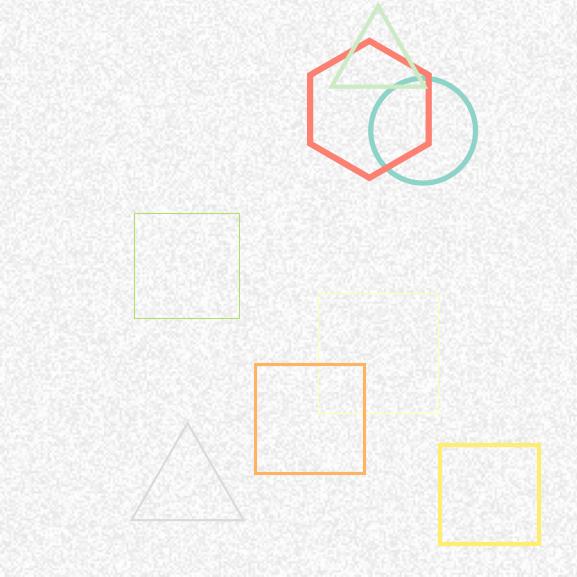[{"shape": "circle", "thickness": 2.5, "radius": 0.45, "center": [0.733, 0.773]}, {"shape": "square", "thickness": 0.5, "radius": 0.52, "center": [0.655, 0.387]}, {"shape": "hexagon", "thickness": 3, "radius": 0.59, "center": [0.64, 0.81]}, {"shape": "square", "thickness": 1.5, "radius": 0.47, "center": [0.536, 0.274]}, {"shape": "square", "thickness": 0.5, "radius": 0.45, "center": [0.323, 0.54]}, {"shape": "triangle", "thickness": 1, "radius": 0.56, "center": [0.325, 0.155]}, {"shape": "triangle", "thickness": 2, "radius": 0.47, "center": [0.655, 0.896]}, {"shape": "square", "thickness": 2, "radius": 0.43, "center": [0.847, 0.142]}]